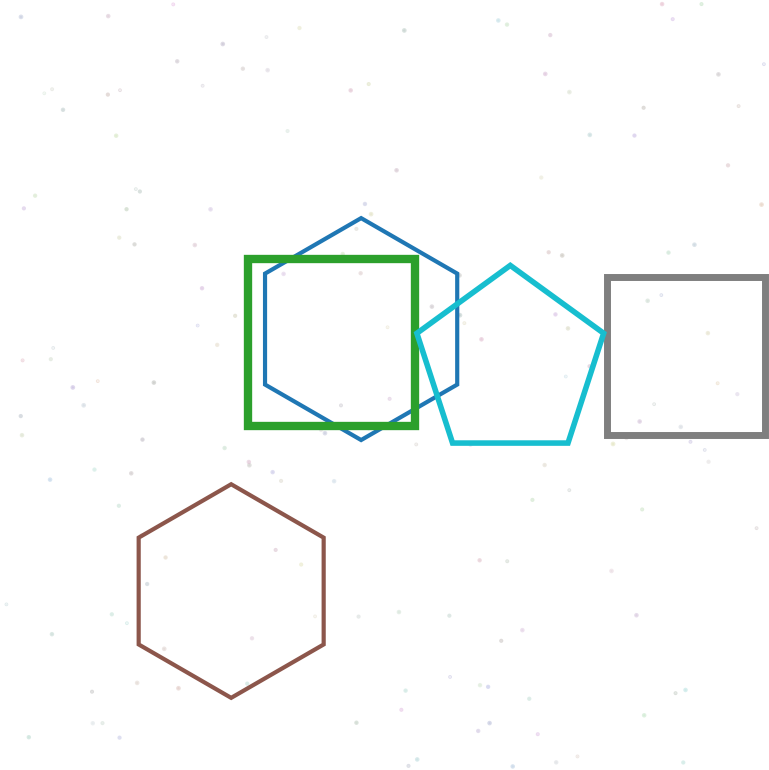[{"shape": "hexagon", "thickness": 1.5, "radius": 0.72, "center": [0.469, 0.573]}, {"shape": "square", "thickness": 3, "radius": 0.54, "center": [0.431, 0.555]}, {"shape": "hexagon", "thickness": 1.5, "radius": 0.69, "center": [0.3, 0.232]}, {"shape": "square", "thickness": 2.5, "radius": 0.51, "center": [0.891, 0.538]}, {"shape": "pentagon", "thickness": 2, "radius": 0.64, "center": [0.663, 0.528]}]